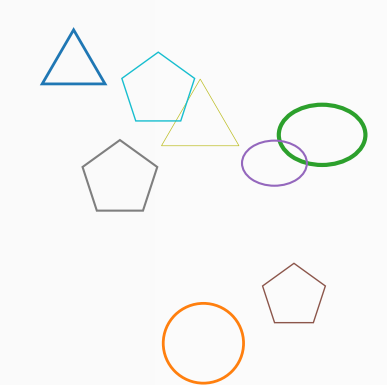[{"shape": "triangle", "thickness": 2, "radius": 0.47, "center": [0.19, 0.829]}, {"shape": "circle", "thickness": 2, "radius": 0.52, "center": [0.525, 0.108]}, {"shape": "oval", "thickness": 3, "radius": 0.56, "center": [0.831, 0.65]}, {"shape": "oval", "thickness": 1.5, "radius": 0.42, "center": [0.708, 0.576]}, {"shape": "pentagon", "thickness": 1, "radius": 0.43, "center": [0.759, 0.231]}, {"shape": "pentagon", "thickness": 1.5, "radius": 0.51, "center": [0.309, 0.535]}, {"shape": "triangle", "thickness": 0.5, "radius": 0.58, "center": [0.517, 0.679]}, {"shape": "pentagon", "thickness": 1, "radius": 0.49, "center": [0.408, 0.766]}]